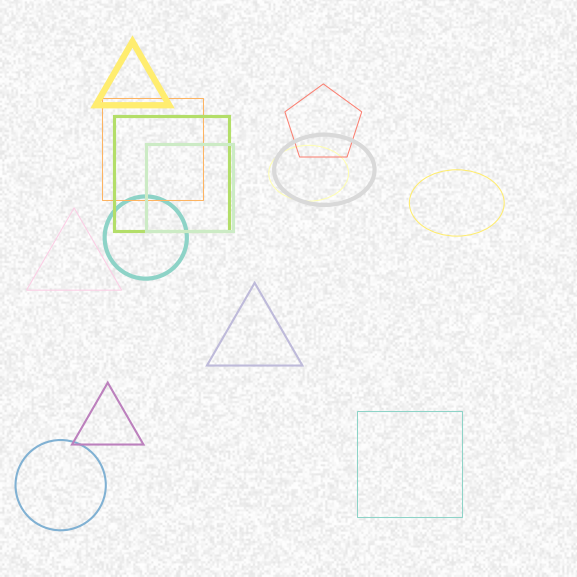[{"shape": "circle", "thickness": 2, "radius": 0.36, "center": [0.252, 0.588]}, {"shape": "square", "thickness": 0.5, "radius": 0.46, "center": [0.709, 0.195]}, {"shape": "oval", "thickness": 0.5, "radius": 0.35, "center": [0.535, 0.699]}, {"shape": "triangle", "thickness": 1, "radius": 0.48, "center": [0.441, 0.414]}, {"shape": "pentagon", "thickness": 0.5, "radius": 0.35, "center": [0.56, 0.784]}, {"shape": "circle", "thickness": 1, "radius": 0.39, "center": [0.105, 0.159]}, {"shape": "square", "thickness": 0.5, "radius": 0.44, "center": [0.264, 0.741]}, {"shape": "square", "thickness": 1.5, "radius": 0.5, "center": [0.297, 0.699]}, {"shape": "triangle", "thickness": 0.5, "radius": 0.48, "center": [0.128, 0.544]}, {"shape": "oval", "thickness": 2, "radius": 0.43, "center": [0.562, 0.705]}, {"shape": "triangle", "thickness": 1, "radius": 0.36, "center": [0.187, 0.265]}, {"shape": "square", "thickness": 1.5, "radius": 0.38, "center": [0.328, 0.674]}, {"shape": "triangle", "thickness": 3, "radius": 0.37, "center": [0.229, 0.854]}, {"shape": "oval", "thickness": 0.5, "radius": 0.41, "center": [0.791, 0.648]}]